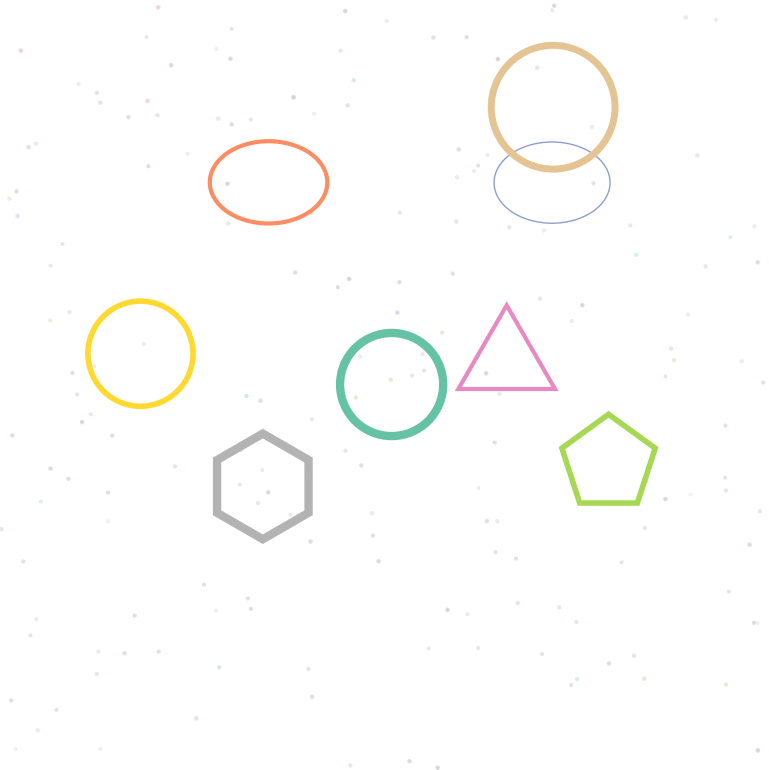[{"shape": "circle", "thickness": 3, "radius": 0.33, "center": [0.509, 0.501]}, {"shape": "oval", "thickness": 1.5, "radius": 0.38, "center": [0.349, 0.763]}, {"shape": "oval", "thickness": 0.5, "radius": 0.38, "center": [0.717, 0.763]}, {"shape": "triangle", "thickness": 1.5, "radius": 0.36, "center": [0.658, 0.531]}, {"shape": "pentagon", "thickness": 2, "radius": 0.32, "center": [0.79, 0.398]}, {"shape": "circle", "thickness": 2, "radius": 0.34, "center": [0.182, 0.541]}, {"shape": "circle", "thickness": 2.5, "radius": 0.4, "center": [0.718, 0.861]}, {"shape": "hexagon", "thickness": 3, "radius": 0.34, "center": [0.341, 0.368]}]